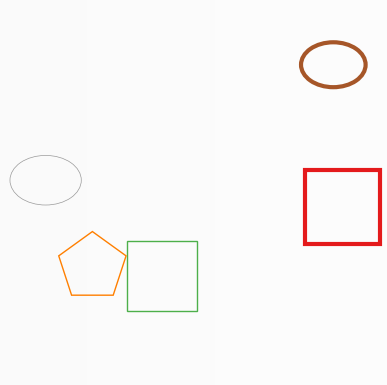[{"shape": "square", "thickness": 3, "radius": 0.48, "center": [0.883, 0.462]}, {"shape": "square", "thickness": 1, "radius": 0.45, "center": [0.418, 0.283]}, {"shape": "pentagon", "thickness": 1, "radius": 0.46, "center": [0.238, 0.307]}, {"shape": "oval", "thickness": 3, "radius": 0.42, "center": [0.86, 0.832]}, {"shape": "oval", "thickness": 0.5, "radius": 0.46, "center": [0.118, 0.532]}]